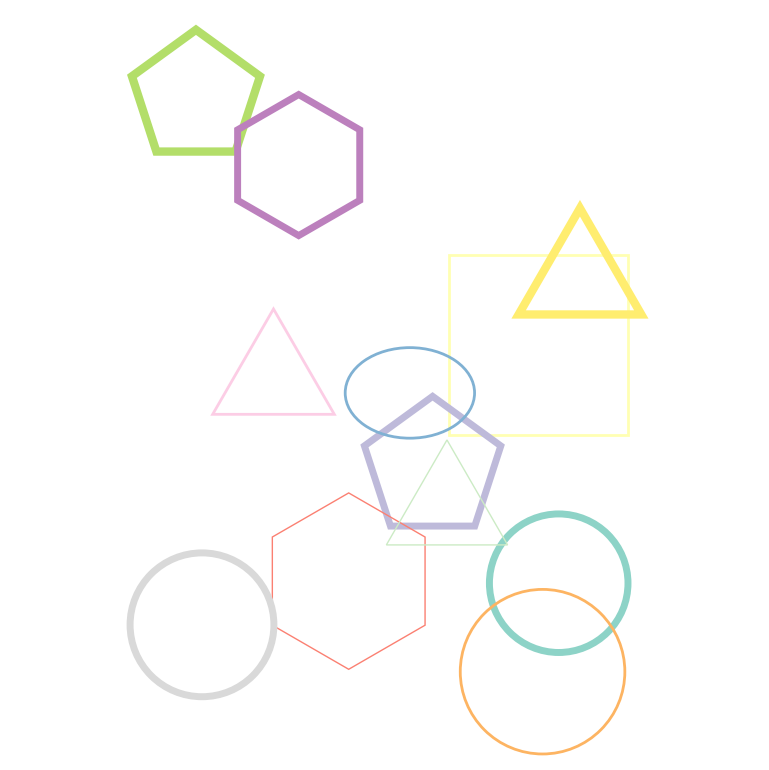[{"shape": "circle", "thickness": 2.5, "radius": 0.45, "center": [0.726, 0.243]}, {"shape": "square", "thickness": 1, "radius": 0.58, "center": [0.699, 0.552]}, {"shape": "pentagon", "thickness": 2.5, "radius": 0.47, "center": [0.562, 0.392]}, {"shape": "hexagon", "thickness": 0.5, "radius": 0.57, "center": [0.453, 0.245]}, {"shape": "oval", "thickness": 1, "radius": 0.42, "center": [0.532, 0.49]}, {"shape": "circle", "thickness": 1, "radius": 0.53, "center": [0.705, 0.128]}, {"shape": "pentagon", "thickness": 3, "radius": 0.44, "center": [0.254, 0.874]}, {"shape": "triangle", "thickness": 1, "radius": 0.46, "center": [0.355, 0.508]}, {"shape": "circle", "thickness": 2.5, "radius": 0.47, "center": [0.262, 0.189]}, {"shape": "hexagon", "thickness": 2.5, "radius": 0.46, "center": [0.388, 0.786]}, {"shape": "triangle", "thickness": 0.5, "radius": 0.45, "center": [0.58, 0.338]}, {"shape": "triangle", "thickness": 3, "radius": 0.46, "center": [0.753, 0.638]}]